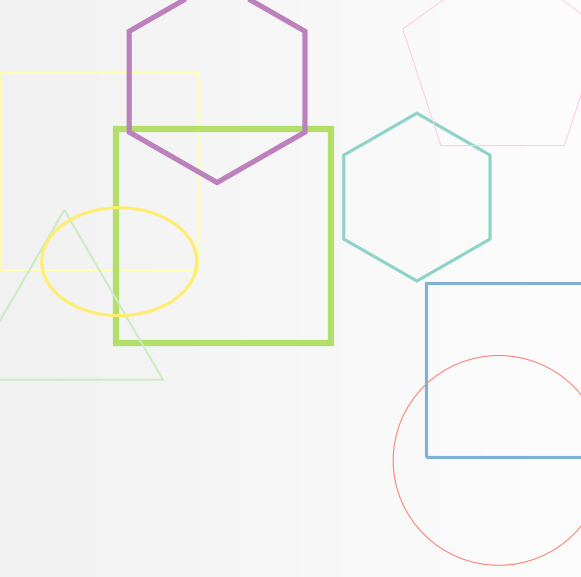[{"shape": "hexagon", "thickness": 1.5, "radius": 0.73, "center": [0.717, 0.658]}, {"shape": "square", "thickness": 1, "radius": 0.85, "center": [0.171, 0.703]}, {"shape": "circle", "thickness": 0.5, "radius": 0.91, "center": [0.858, 0.202]}, {"shape": "square", "thickness": 1.5, "radius": 0.75, "center": [0.884, 0.358]}, {"shape": "square", "thickness": 3, "radius": 0.93, "center": [0.385, 0.59]}, {"shape": "pentagon", "thickness": 0.5, "radius": 0.9, "center": [0.865, 0.893]}, {"shape": "hexagon", "thickness": 2.5, "radius": 0.87, "center": [0.373, 0.858]}, {"shape": "triangle", "thickness": 1, "radius": 0.98, "center": [0.111, 0.44]}, {"shape": "oval", "thickness": 1.5, "radius": 0.67, "center": [0.205, 0.546]}]